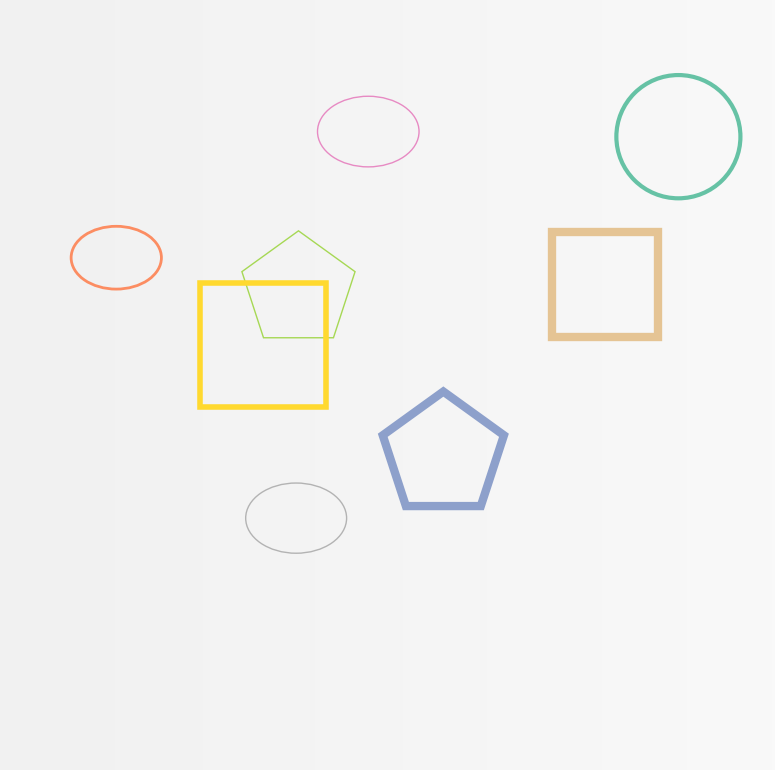[{"shape": "circle", "thickness": 1.5, "radius": 0.4, "center": [0.875, 0.822]}, {"shape": "oval", "thickness": 1, "radius": 0.29, "center": [0.15, 0.665]}, {"shape": "pentagon", "thickness": 3, "radius": 0.41, "center": [0.572, 0.409]}, {"shape": "oval", "thickness": 0.5, "radius": 0.33, "center": [0.475, 0.829]}, {"shape": "pentagon", "thickness": 0.5, "radius": 0.38, "center": [0.385, 0.623]}, {"shape": "square", "thickness": 2, "radius": 0.4, "center": [0.339, 0.552]}, {"shape": "square", "thickness": 3, "radius": 0.34, "center": [0.78, 0.631]}, {"shape": "oval", "thickness": 0.5, "radius": 0.33, "center": [0.382, 0.327]}]